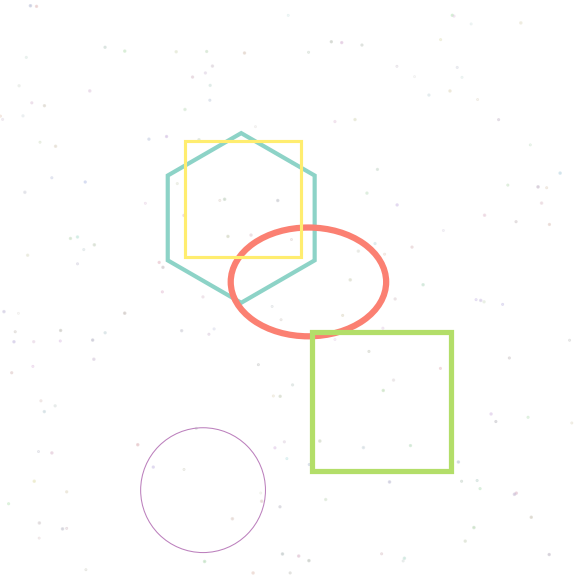[{"shape": "hexagon", "thickness": 2, "radius": 0.73, "center": [0.418, 0.622]}, {"shape": "oval", "thickness": 3, "radius": 0.67, "center": [0.534, 0.511]}, {"shape": "square", "thickness": 2.5, "radius": 0.6, "center": [0.661, 0.304]}, {"shape": "circle", "thickness": 0.5, "radius": 0.54, "center": [0.352, 0.15]}, {"shape": "square", "thickness": 1.5, "radius": 0.5, "center": [0.421, 0.654]}]